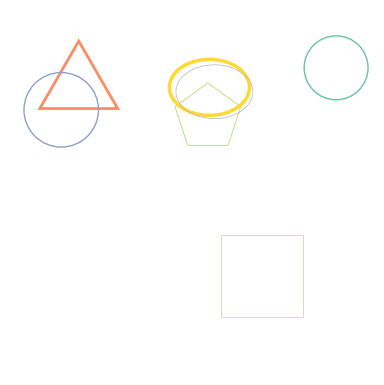[{"shape": "circle", "thickness": 1, "radius": 0.41, "center": [0.873, 0.824]}, {"shape": "triangle", "thickness": 2, "radius": 0.58, "center": [0.205, 0.776]}, {"shape": "circle", "thickness": 1, "radius": 0.48, "center": [0.159, 0.715]}, {"shape": "pentagon", "thickness": 0.5, "radius": 0.45, "center": [0.54, 0.695]}, {"shape": "oval", "thickness": 2.5, "radius": 0.52, "center": [0.544, 0.773]}, {"shape": "square", "thickness": 0.5, "radius": 0.53, "center": [0.68, 0.283]}, {"shape": "oval", "thickness": 0.5, "radius": 0.5, "center": [0.557, 0.762]}]